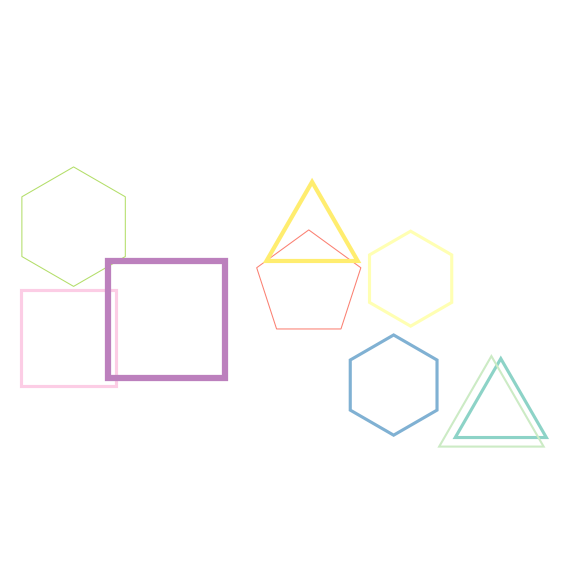[{"shape": "triangle", "thickness": 1.5, "radius": 0.46, "center": [0.867, 0.287]}, {"shape": "hexagon", "thickness": 1.5, "radius": 0.41, "center": [0.711, 0.517]}, {"shape": "pentagon", "thickness": 0.5, "radius": 0.47, "center": [0.535, 0.506]}, {"shape": "hexagon", "thickness": 1.5, "radius": 0.43, "center": [0.682, 0.332]}, {"shape": "hexagon", "thickness": 0.5, "radius": 0.52, "center": [0.127, 0.607]}, {"shape": "square", "thickness": 1.5, "radius": 0.41, "center": [0.118, 0.414]}, {"shape": "square", "thickness": 3, "radius": 0.51, "center": [0.288, 0.447]}, {"shape": "triangle", "thickness": 1, "radius": 0.52, "center": [0.851, 0.278]}, {"shape": "triangle", "thickness": 2, "radius": 0.46, "center": [0.54, 0.593]}]